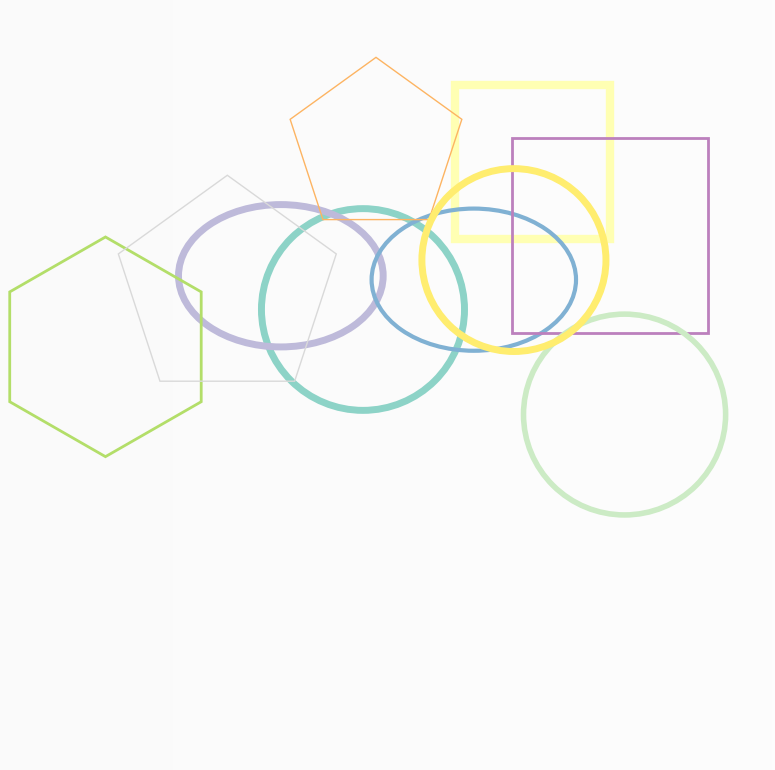[{"shape": "circle", "thickness": 2.5, "radius": 0.65, "center": [0.468, 0.598]}, {"shape": "square", "thickness": 3, "radius": 0.5, "center": [0.687, 0.79]}, {"shape": "oval", "thickness": 2.5, "radius": 0.66, "center": [0.362, 0.642]}, {"shape": "oval", "thickness": 1.5, "radius": 0.66, "center": [0.611, 0.637]}, {"shape": "pentagon", "thickness": 0.5, "radius": 0.58, "center": [0.485, 0.809]}, {"shape": "hexagon", "thickness": 1, "radius": 0.71, "center": [0.136, 0.55]}, {"shape": "pentagon", "thickness": 0.5, "radius": 0.74, "center": [0.293, 0.625]}, {"shape": "square", "thickness": 1, "radius": 0.63, "center": [0.787, 0.694]}, {"shape": "circle", "thickness": 2, "radius": 0.65, "center": [0.806, 0.462]}, {"shape": "circle", "thickness": 2.5, "radius": 0.59, "center": [0.663, 0.662]}]